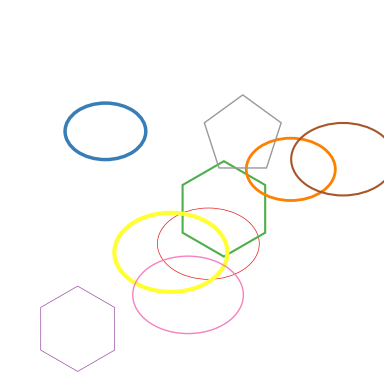[{"shape": "oval", "thickness": 0.5, "radius": 0.66, "center": [0.541, 0.367]}, {"shape": "oval", "thickness": 2.5, "radius": 0.52, "center": [0.274, 0.659]}, {"shape": "hexagon", "thickness": 1.5, "radius": 0.62, "center": [0.582, 0.457]}, {"shape": "hexagon", "thickness": 0.5, "radius": 0.55, "center": [0.202, 0.146]}, {"shape": "oval", "thickness": 2, "radius": 0.58, "center": [0.755, 0.56]}, {"shape": "oval", "thickness": 3, "radius": 0.73, "center": [0.444, 0.345]}, {"shape": "oval", "thickness": 1.5, "radius": 0.67, "center": [0.891, 0.586]}, {"shape": "oval", "thickness": 1, "radius": 0.72, "center": [0.489, 0.234]}, {"shape": "pentagon", "thickness": 1, "radius": 0.52, "center": [0.631, 0.649]}]